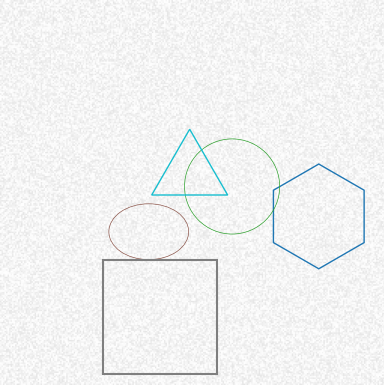[{"shape": "hexagon", "thickness": 1, "radius": 0.68, "center": [0.828, 0.438]}, {"shape": "circle", "thickness": 0.5, "radius": 0.62, "center": [0.603, 0.516]}, {"shape": "oval", "thickness": 0.5, "radius": 0.52, "center": [0.386, 0.398]}, {"shape": "square", "thickness": 1.5, "radius": 0.74, "center": [0.416, 0.177]}, {"shape": "triangle", "thickness": 1, "radius": 0.57, "center": [0.493, 0.55]}]